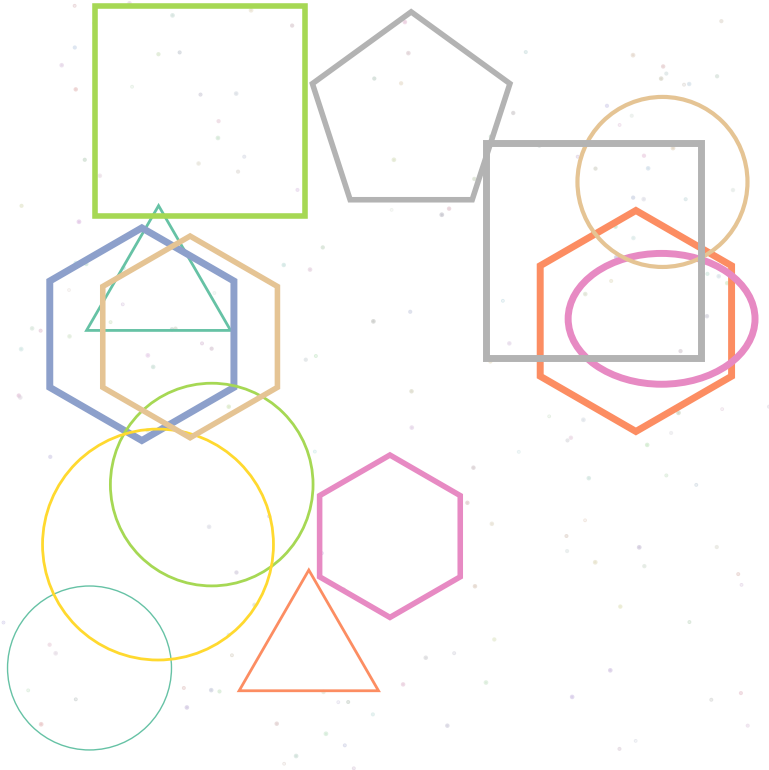[{"shape": "circle", "thickness": 0.5, "radius": 0.53, "center": [0.116, 0.132]}, {"shape": "triangle", "thickness": 1, "radius": 0.54, "center": [0.206, 0.625]}, {"shape": "hexagon", "thickness": 2.5, "radius": 0.72, "center": [0.826, 0.583]}, {"shape": "triangle", "thickness": 1, "radius": 0.52, "center": [0.401, 0.155]}, {"shape": "hexagon", "thickness": 2.5, "radius": 0.69, "center": [0.184, 0.566]}, {"shape": "hexagon", "thickness": 2, "radius": 0.53, "center": [0.506, 0.304]}, {"shape": "oval", "thickness": 2.5, "radius": 0.61, "center": [0.859, 0.586]}, {"shape": "square", "thickness": 2, "radius": 0.68, "center": [0.259, 0.856]}, {"shape": "circle", "thickness": 1, "radius": 0.66, "center": [0.275, 0.371]}, {"shape": "circle", "thickness": 1, "radius": 0.75, "center": [0.205, 0.293]}, {"shape": "circle", "thickness": 1.5, "radius": 0.55, "center": [0.86, 0.764]}, {"shape": "hexagon", "thickness": 2, "radius": 0.65, "center": [0.247, 0.562]}, {"shape": "square", "thickness": 2.5, "radius": 0.7, "center": [0.77, 0.675]}, {"shape": "pentagon", "thickness": 2, "radius": 0.67, "center": [0.534, 0.85]}]